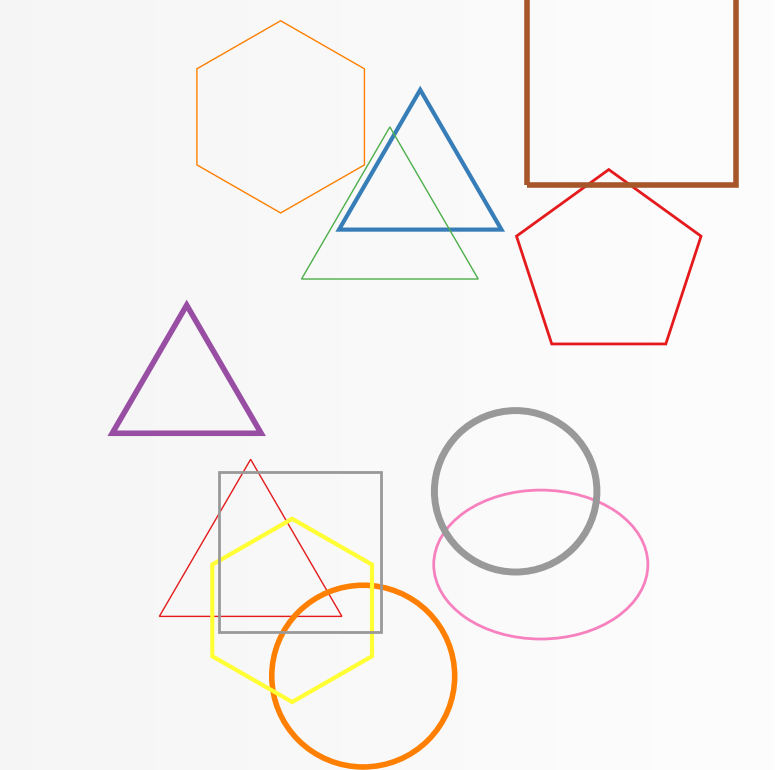[{"shape": "triangle", "thickness": 0.5, "radius": 0.68, "center": [0.323, 0.267]}, {"shape": "pentagon", "thickness": 1, "radius": 0.63, "center": [0.786, 0.655]}, {"shape": "triangle", "thickness": 1.5, "radius": 0.61, "center": [0.542, 0.762]}, {"shape": "triangle", "thickness": 0.5, "radius": 0.66, "center": [0.503, 0.703]}, {"shape": "triangle", "thickness": 2, "radius": 0.55, "center": [0.241, 0.493]}, {"shape": "hexagon", "thickness": 0.5, "radius": 0.62, "center": [0.362, 0.848]}, {"shape": "circle", "thickness": 2, "radius": 0.59, "center": [0.469, 0.122]}, {"shape": "hexagon", "thickness": 1.5, "radius": 0.59, "center": [0.377, 0.207]}, {"shape": "square", "thickness": 2, "radius": 0.67, "center": [0.815, 0.895]}, {"shape": "oval", "thickness": 1, "radius": 0.69, "center": [0.698, 0.267]}, {"shape": "circle", "thickness": 2.5, "radius": 0.52, "center": [0.665, 0.362]}, {"shape": "square", "thickness": 1, "radius": 0.52, "center": [0.387, 0.283]}]